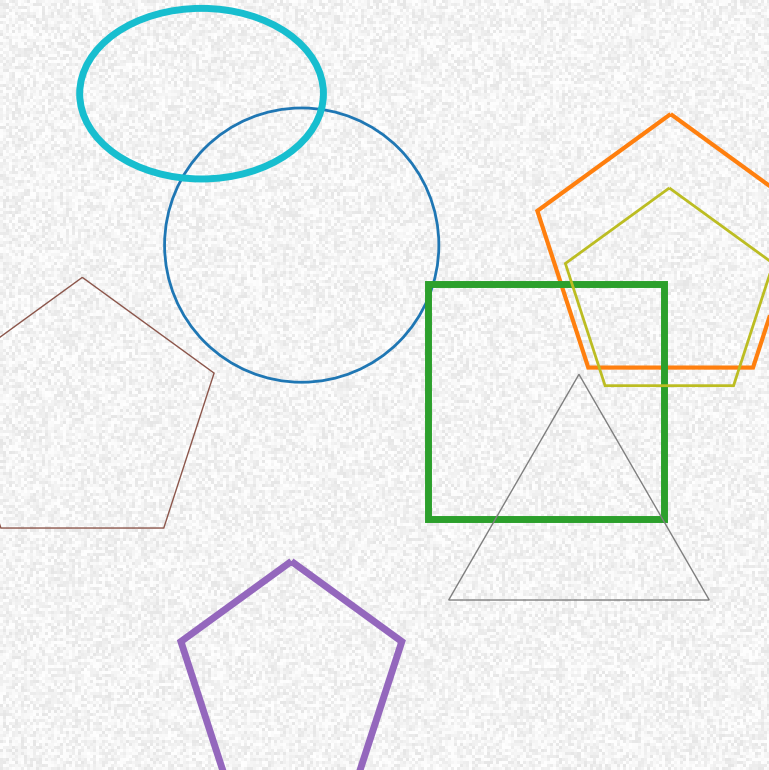[{"shape": "circle", "thickness": 1, "radius": 0.89, "center": [0.392, 0.682]}, {"shape": "pentagon", "thickness": 1.5, "radius": 0.91, "center": [0.871, 0.67]}, {"shape": "square", "thickness": 2.5, "radius": 0.76, "center": [0.709, 0.479]}, {"shape": "pentagon", "thickness": 2.5, "radius": 0.75, "center": [0.378, 0.12]}, {"shape": "pentagon", "thickness": 0.5, "radius": 0.9, "center": [0.107, 0.46]}, {"shape": "triangle", "thickness": 0.5, "radius": 0.98, "center": [0.752, 0.318]}, {"shape": "pentagon", "thickness": 1, "radius": 0.71, "center": [0.869, 0.614]}, {"shape": "oval", "thickness": 2.5, "radius": 0.79, "center": [0.262, 0.878]}]